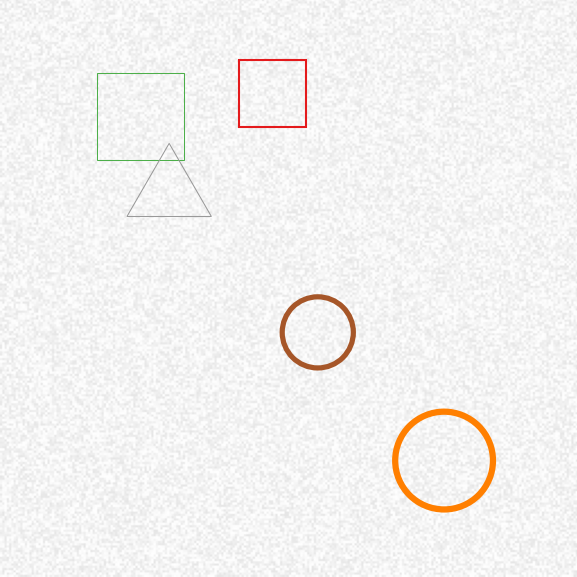[{"shape": "square", "thickness": 1, "radius": 0.29, "center": [0.472, 0.838]}, {"shape": "square", "thickness": 0.5, "radius": 0.38, "center": [0.243, 0.798]}, {"shape": "circle", "thickness": 3, "radius": 0.42, "center": [0.769, 0.202]}, {"shape": "circle", "thickness": 2.5, "radius": 0.31, "center": [0.55, 0.424]}, {"shape": "triangle", "thickness": 0.5, "radius": 0.42, "center": [0.293, 0.666]}]